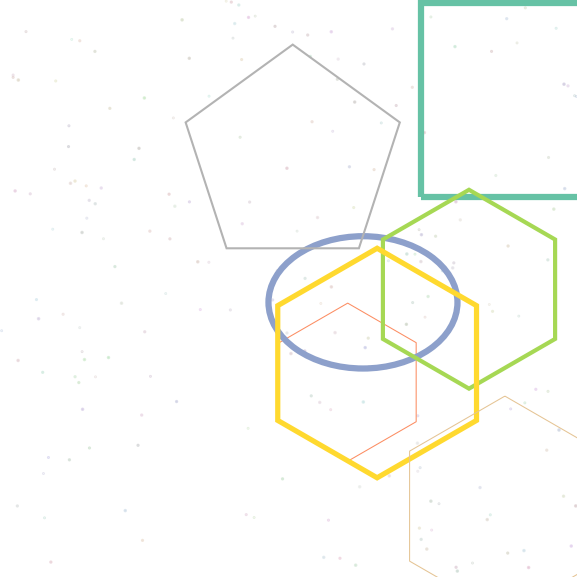[{"shape": "square", "thickness": 3, "radius": 0.84, "center": [0.897, 0.826]}, {"shape": "hexagon", "thickness": 0.5, "radius": 0.68, "center": [0.602, 0.337]}, {"shape": "oval", "thickness": 3, "radius": 0.82, "center": [0.629, 0.476]}, {"shape": "hexagon", "thickness": 2, "radius": 0.86, "center": [0.812, 0.498]}, {"shape": "hexagon", "thickness": 2.5, "radius": 0.99, "center": [0.653, 0.371]}, {"shape": "hexagon", "thickness": 0.5, "radius": 0.95, "center": [0.874, 0.123]}, {"shape": "pentagon", "thickness": 1, "radius": 0.97, "center": [0.507, 0.727]}]